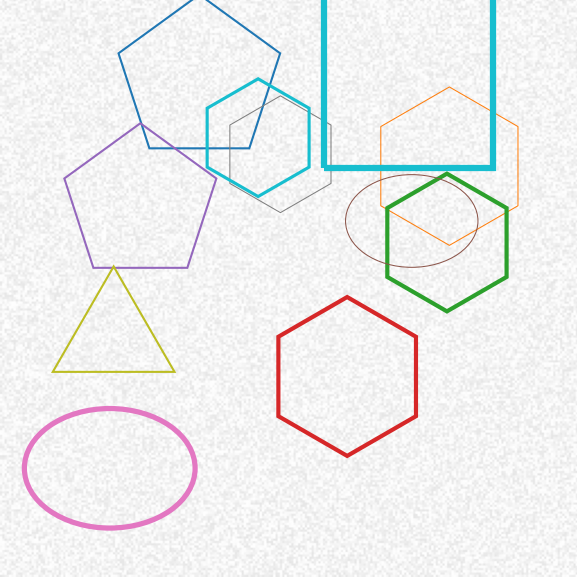[{"shape": "pentagon", "thickness": 1, "radius": 0.74, "center": [0.345, 0.861]}, {"shape": "hexagon", "thickness": 0.5, "radius": 0.69, "center": [0.778, 0.711]}, {"shape": "hexagon", "thickness": 2, "radius": 0.6, "center": [0.774, 0.579]}, {"shape": "hexagon", "thickness": 2, "radius": 0.69, "center": [0.601, 0.347]}, {"shape": "pentagon", "thickness": 1, "radius": 0.69, "center": [0.243, 0.647]}, {"shape": "oval", "thickness": 0.5, "radius": 0.57, "center": [0.713, 0.616]}, {"shape": "oval", "thickness": 2.5, "radius": 0.74, "center": [0.19, 0.188]}, {"shape": "hexagon", "thickness": 0.5, "radius": 0.51, "center": [0.486, 0.732]}, {"shape": "triangle", "thickness": 1, "radius": 0.61, "center": [0.197, 0.416]}, {"shape": "square", "thickness": 3, "radius": 0.73, "center": [0.707, 0.855]}, {"shape": "hexagon", "thickness": 1.5, "radius": 0.51, "center": [0.447, 0.761]}]